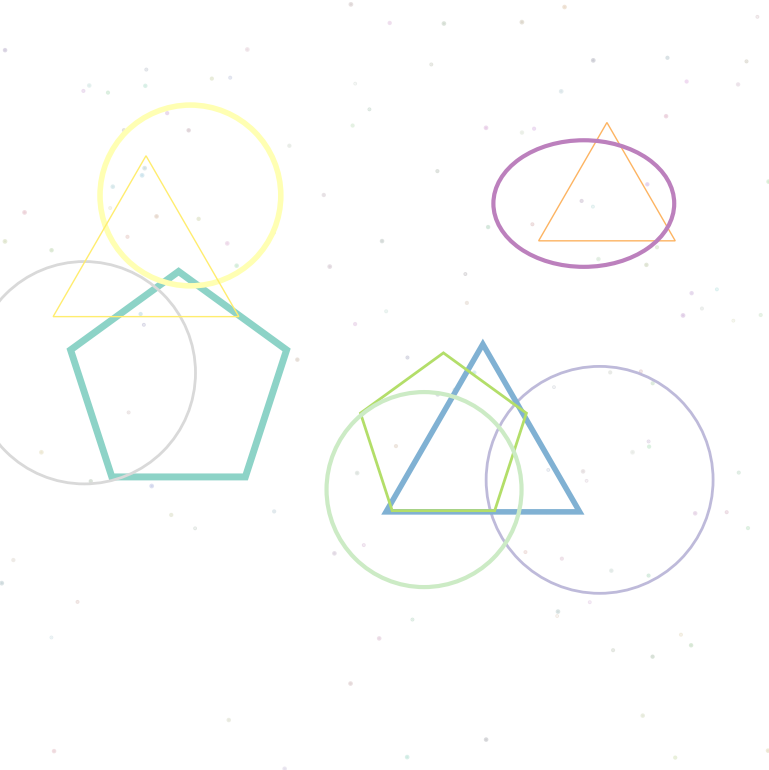[{"shape": "pentagon", "thickness": 2.5, "radius": 0.74, "center": [0.232, 0.5]}, {"shape": "circle", "thickness": 2, "radius": 0.59, "center": [0.247, 0.746]}, {"shape": "circle", "thickness": 1, "radius": 0.74, "center": [0.779, 0.377]}, {"shape": "triangle", "thickness": 2, "radius": 0.73, "center": [0.627, 0.408]}, {"shape": "triangle", "thickness": 0.5, "radius": 0.51, "center": [0.788, 0.738]}, {"shape": "pentagon", "thickness": 1, "radius": 0.57, "center": [0.576, 0.428]}, {"shape": "circle", "thickness": 1, "radius": 0.72, "center": [0.11, 0.516]}, {"shape": "oval", "thickness": 1.5, "radius": 0.59, "center": [0.758, 0.736]}, {"shape": "circle", "thickness": 1.5, "radius": 0.63, "center": [0.551, 0.364]}, {"shape": "triangle", "thickness": 0.5, "radius": 0.7, "center": [0.19, 0.658]}]